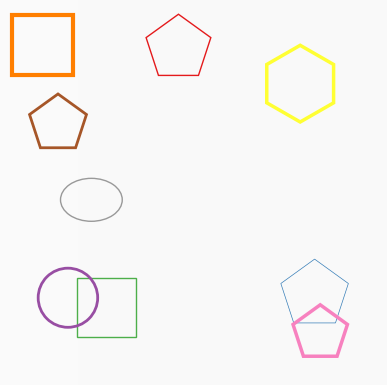[{"shape": "pentagon", "thickness": 1, "radius": 0.44, "center": [0.461, 0.875]}, {"shape": "pentagon", "thickness": 0.5, "radius": 0.46, "center": [0.812, 0.235]}, {"shape": "square", "thickness": 1, "radius": 0.38, "center": [0.276, 0.202]}, {"shape": "circle", "thickness": 2, "radius": 0.38, "center": [0.175, 0.227]}, {"shape": "square", "thickness": 3, "radius": 0.39, "center": [0.11, 0.883]}, {"shape": "hexagon", "thickness": 2.5, "radius": 0.5, "center": [0.775, 0.783]}, {"shape": "pentagon", "thickness": 2, "radius": 0.39, "center": [0.15, 0.679]}, {"shape": "pentagon", "thickness": 2.5, "radius": 0.37, "center": [0.826, 0.134]}, {"shape": "oval", "thickness": 1, "radius": 0.4, "center": [0.236, 0.481]}]